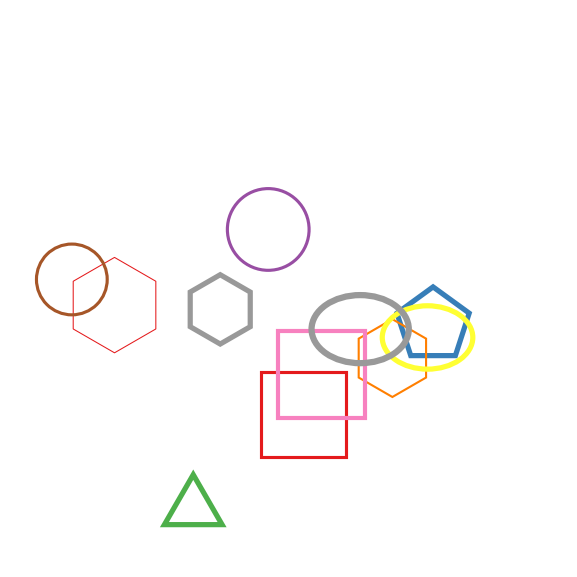[{"shape": "square", "thickness": 1.5, "radius": 0.37, "center": [0.525, 0.281]}, {"shape": "hexagon", "thickness": 0.5, "radius": 0.41, "center": [0.198, 0.471]}, {"shape": "pentagon", "thickness": 2.5, "radius": 0.33, "center": [0.75, 0.437]}, {"shape": "triangle", "thickness": 2.5, "radius": 0.29, "center": [0.335, 0.12]}, {"shape": "circle", "thickness": 1.5, "radius": 0.35, "center": [0.464, 0.602]}, {"shape": "hexagon", "thickness": 1, "radius": 0.34, "center": [0.679, 0.379]}, {"shape": "oval", "thickness": 2.5, "radius": 0.39, "center": [0.74, 0.415]}, {"shape": "circle", "thickness": 1.5, "radius": 0.31, "center": [0.124, 0.515]}, {"shape": "square", "thickness": 2, "radius": 0.38, "center": [0.557, 0.35]}, {"shape": "hexagon", "thickness": 2.5, "radius": 0.3, "center": [0.381, 0.463]}, {"shape": "oval", "thickness": 3, "radius": 0.42, "center": [0.624, 0.429]}]